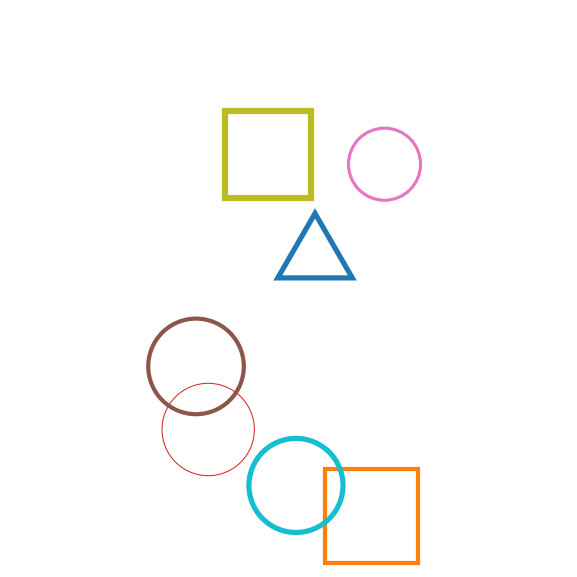[{"shape": "triangle", "thickness": 2.5, "radius": 0.37, "center": [0.545, 0.555]}, {"shape": "square", "thickness": 2, "radius": 0.4, "center": [0.643, 0.106]}, {"shape": "circle", "thickness": 0.5, "radius": 0.4, "center": [0.36, 0.255]}, {"shape": "circle", "thickness": 2, "radius": 0.41, "center": [0.339, 0.365]}, {"shape": "circle", "thickness": 1.5, "radius": 0.31, "center": [0.666, 0.715]}, {"shape": "square", "thickness": 3, "radius": 0.37, "center": [0.465, 0.732]}, {"shape": "circle", "thickness": 2.5, "radius": 0.41, "center": [0.513, 0.159]}]